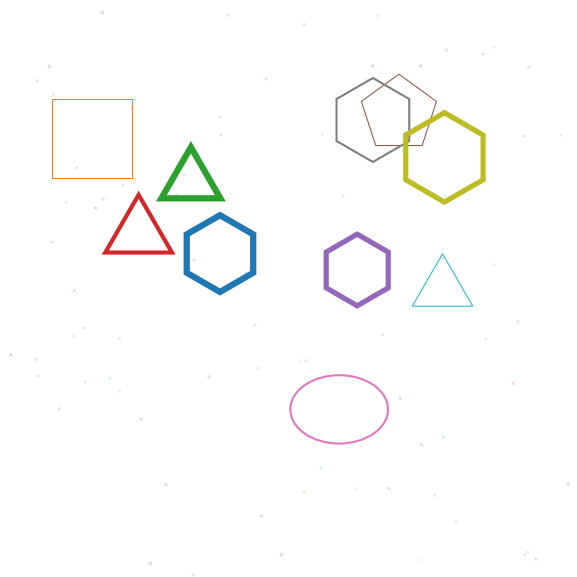[{"shape": "hexagon", "thickness": 3, "radius": 0.33, "center": [0.381, 0.56]}, {"shape": "square", "thickness": 0.5, "radius": 0.35, "center": [0.159, 0.759]}, {"shape": "triangle", "thickness": 3, "radius": 0.29, "center": [0.331, 0.685]}, {"shape": "triangle", "thickness": 2, "radius": 0.33, "center": [0.24, 0.595]}, {"shape": "hexagon", "thickness": 2.5, "radius": 0.31, "center": [0.619, 0.532]}, {"shape": "pentagon", "thickness": 0.5, "radius": 0.34, "center": [0.691, 0.802]}, {"shape": "oval", "thickness": 1, "radius": 0.42, "center": [0.587, 0.29]}, {"shape": "hexagon", "thickness": 1, "radius": 0.36, "center": [0.646, 0.791]}, {"shape": "hexagon", "thickness": 2.5, "radius": 0.39, "center": [0.77, 0.727]}, {"shape": "triangle", "thickness": 0.5, "radius": 0.3, "center": [0.766, 0.499]}]